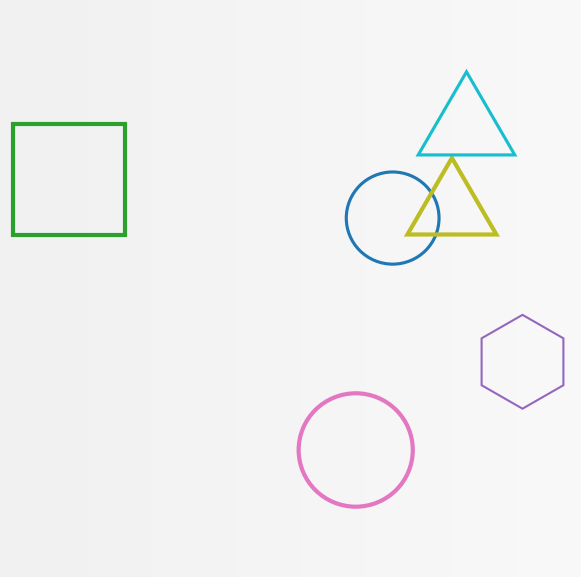[{"shape": "circle", "thickness": 1.5, "radius": 0.4, "center": [0.676, 0.622]}, {"shape": "square", "thickness": 2, "radius": 0.48, "center": [0.119, 0.688]}, {"shape": "hexagon", "thickness": 1, "radius": 0.41, "center": [0.899, 0.373]}, {"shape": "circle", "thickness": 2, "radius": 0.49, "center": [0.612, 0.22]}, {"shape": "triangle", "thickness": 2, "radius": 0.44, "center": [0.777, 0.637]}, {"shape": "triangle", "thickness": 1.5, "radius": 0.48, "center": [0.803, 0.779]}]